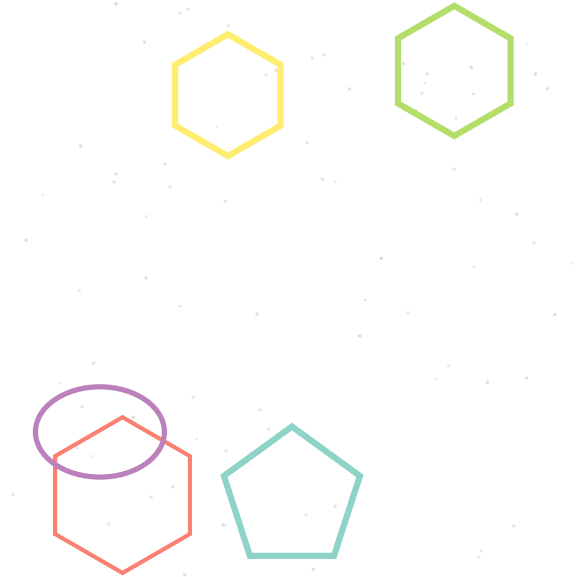[{"shape": "pentagon", "thickness": 3, "radius": 0.62, "center": [0.505, 0.137]}, {"shape": "hexagon", "thickness": 2, "radius": 0.67, "center": [0.212, 0.142]}, {"shape": "hexagon", "thickness": 3, "radius": 0.56, "center": [0.787, 0.876]}, {"shape": "oval", "thickness": 2.5, "radius": 0.56, "center": [0.173, 0.251]}, {"shape": "hexagon", "thickness": 3, "radius": 0.53, "center": [0.395, 0.834]}]